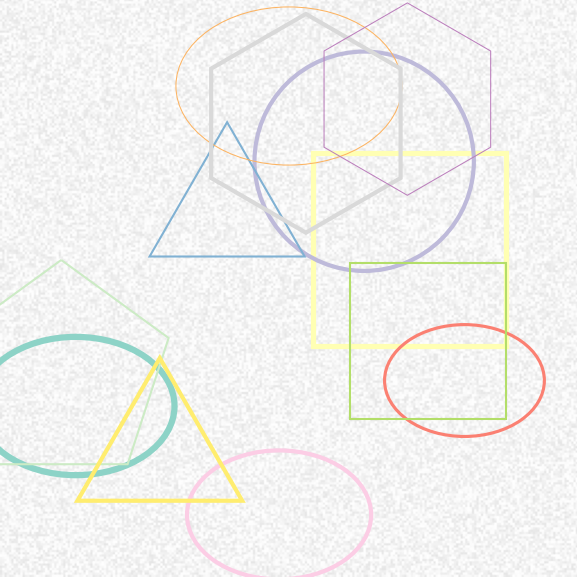[{"shape": "oval", "thickness": 3, "radius": 0.86, "center": [0.131, 0.296]}, {"shape": "square", "thickness": 2.5, "radius": 0.84, "center": [0.709, 0.567]}, {"shape": "circle", "thickness": 2, "radius": 0.95, "center": [0.631, 0.72]}, {"shape": "oval", "thickness": 1.5, "radius": 0.69, "center": [0.804, 0.34]}, {"shape": "triangle", "thickness": 1, "radius": 0.78, "center": [0.393, 0.632]}, {"shape": "oval", "thickness": 0.5, "radius": 0.98, "center": [0.5, 0.85]}, {"shape": "square", "thickness": 1, "radius": 0.68, "center": [0.742, 0.409]}, {"shape": "oval", "thickness": 2, "radius": 0.8, "center": [0.483, 0.108]}, {"shape": "hexagon", "thickness": 2, "radius": 0.95, "center": [0.53, 0.786]}, {"shape": "hexagon", "thickness": 0.5, "radius": 0.83, "center": [0.705, 0.828]}, {"shape": "pentagon", "thickness": 1, "radius": 0.98, "center": [0.106, 0.353]}, {"shape": "triangle", "thickness": 2, "radius": 0.82, "center": [0.277, 0.214]}]